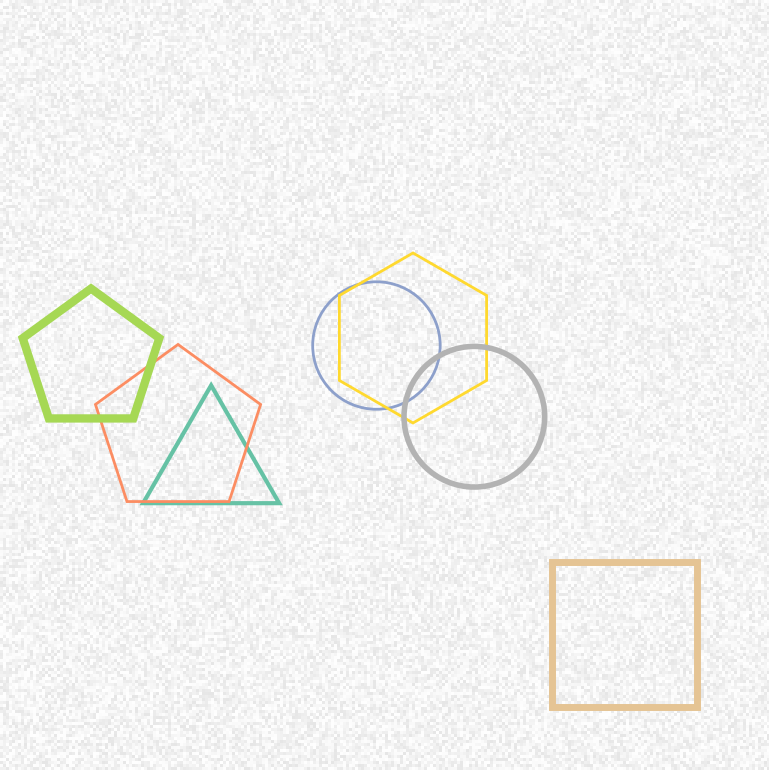[{"shape": "triangle", "thickness": 1.5, "radius": 0.51, "center": [0.274, 0.398]}, {"shape": "pentagon", "thickness": 1, "radius": 0.56, "center": [0.231, 0.44]}, {"shape": "circle", "thickness": 1, "radius": 0.41, "center": [0.489, 0.551]}, {"shape": "pentagon", "thickness": 3, "radius": 0.47, "center": [0.118, 0.532]}, {"shape": "hexagon", "thickness": 1, "radius": 0.55, "center": [0.536, 0.561]}, {"shape": "square", "thickness": 2.5, "radius": 0.47, "center": [0.811, 0.176]}, {"shape": "circle", "thickness": 2, "radius": 0.46, "center": [0.616, 0.459]}]